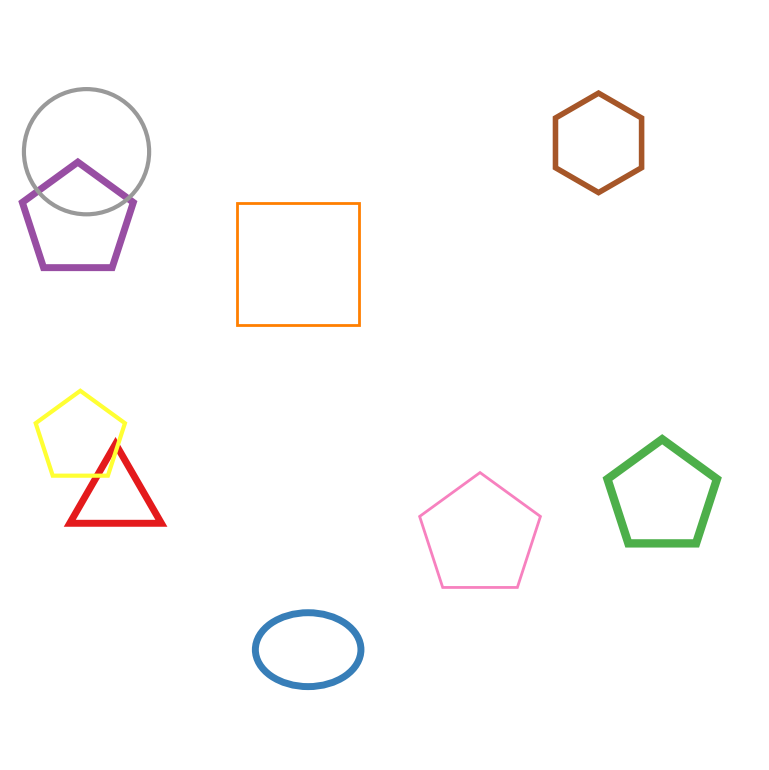[{"shape": "triangle", "thickness": 2.5, "radius": 0.34, "center": [0.15, 0.355]}, {"shape": "oval", "thickness": 2.5, "radius": 0.34, "center": [0.4, 0.156]}, {"shape": "pentagon", "thickness": 3, "radius": 0.37, "center": [0.86, 0.355]}, {"shape": "pentagon", "thickness": 2.5, "radius": 0.38, "center": [0.101, 0.714]}, {"shape": "square", "thickness": 1, "radius": 0.4, "center": [0.387, 0.657]}, {"shape": "pentagon", "thickness": 1.5, "radius": 0.3, "center": [0.104, 0.432]}, {"shape": "hexagon", "thickness": 2, "radius": 0.32, "center": [0.777, 0.814]}, {"shape": "pentagon", "thickness": 1, "radius": 0.41, "center": [0.623, 0.304]}, {"shape": "circle", "thickness": 1.5, "radius": 0.41, "center": [0.112, 0.803]}]